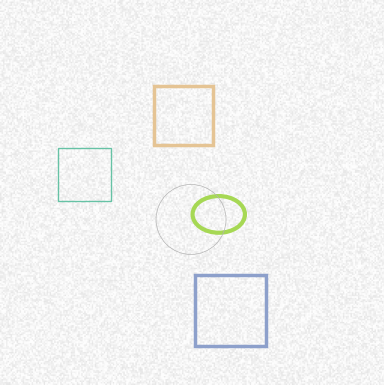[{"shape": "square", "thickness": 1, "radius": 0.34, "center": [0.219, 0.548]}, {"shape": "square", "thickness": 2.5, "radius": 0.46, "center": [0.6, 0.193]}, {"shape": "oval", "thickness": 3, "radius": 0.34, "center": [0.568, 0.443]}, {"shape": "square", "thickness": 2.5, "radius": 0.38, "center": [0.477, 0.7]}, {"shape": "circle", "thickness": 0.5, "radius": 0.45, "center": [0.496, 0.43]}]